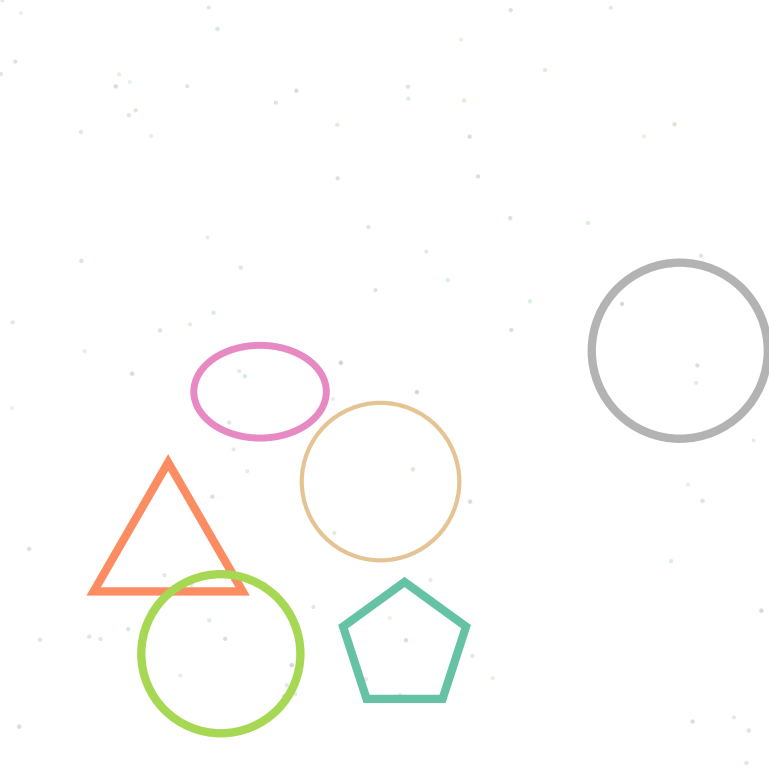[{"shape": "pentagon", "thickness": 3, "radius": 0.42, "center": [0.525, 0.16]}, {"shape": "triangle", "thickness": 3, "radius": 0.56, "center": [0.218, 0.288]}, {"shape": "oval", "thickness": 2.5, "radius": 0.43, "center": [0.338, 0.491]}, {"shape": "circle", "thickness": 3, "radius": 0.52, "center": [0.287, 0.151]}, {"shape": "circle", "thickness": 1.5, "radius": 0.51, "center": [0.494, 0.375]}, {"shape": "circle", "thickness": 3, "radius": 0.57, "center": [0.883, 0.545]}]